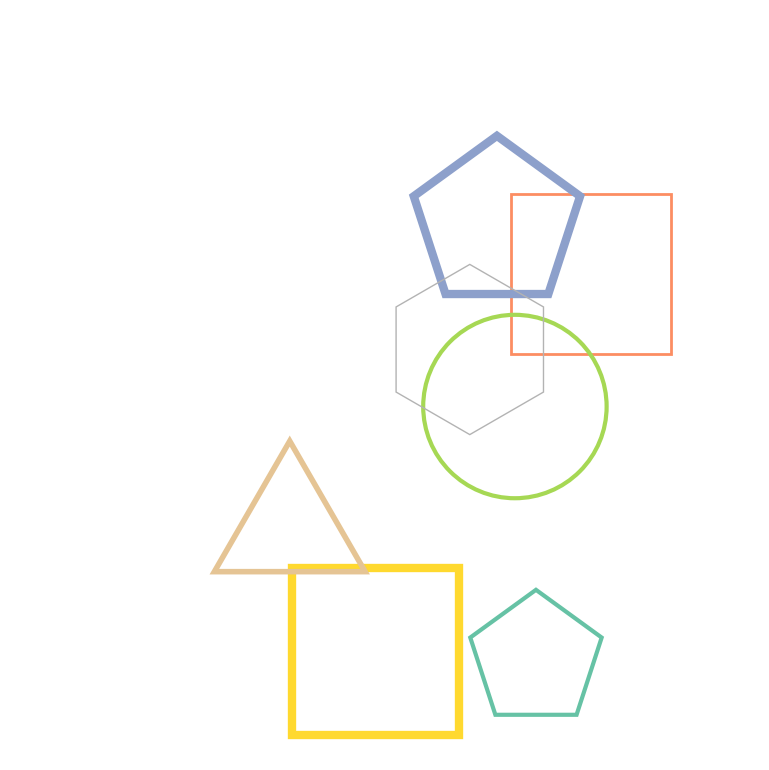[{"shape": "pentagon", "thickness": 1.5, "radius": 0.45, "center": [0.696, 0.144]}, {"shape": "square", "thickness": 1, "radius": 0.52, "center": [0.767, 0.644]}, {"shape": "pentagon", "thickness": 3, "radius": 0.57, "center": [0.645, 0.71]}, {"shape": "circle", "thickness": 1.5, "radius": 0.6, "center": [0.669, 0.472]}, {"shape": "square", "thickness": 3, "radius": 0.54, "center": [0.487, 0.154]}, {"shape": "triangle", "thickness": 2, "radius": 0.57, "center": [0.376, 0.314]}, {"shape": "hexagon", "thickness": 0.5, "radius": 0.55, "center": [0.61, 0.546]}]